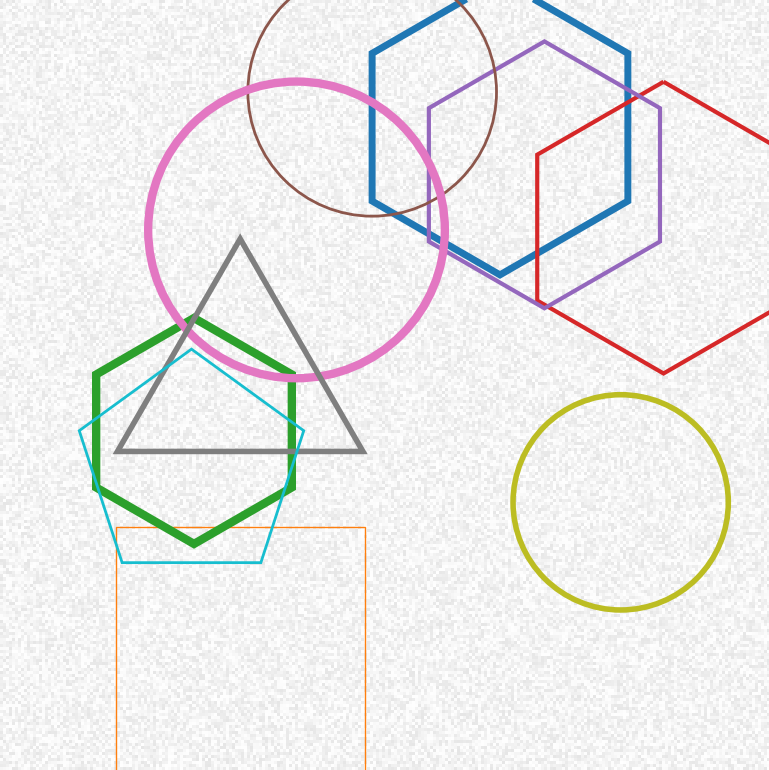[{"shape": "hexagon", "thickness": 2.5, "radius": 0.96, "center": [0.649, 0.835]}, {"shape": "square", "thickness": 0.5, "radius": 0.81, "center": [0.312, 0.154]}, {"shape": "hexagon", "thickness": 3, "radius": 0.73, "center": [0.252, 0.44]}, {"shape": "hexagon", "thickness": 1.5, "radius": 0.95, "center": [0.862, 0.704]}, {"shape": "hexagon", "thickness": 1.5, "radius": 0.87, "center": [0.707, 0.773]}, {"shape": "circle", "thickness": 1, "radius": 0.81, "center": [0.483, 0.881]}, {"shape": "circle", "thickness": 3, "radius": 0.96, "center": [0.385, 0.701]}, {"shape": "triangle", "thickness": 2, "radius": 0.92, "center": [0.312, 0.506]}, {"shape": "circle", "thickness": 2, "radius": 0.7, "center": [0.806, 0.348]}, {"shape": "pentagon", "thickness": 1, "radius": 0.77, "center": [0.249, 0.393]}]